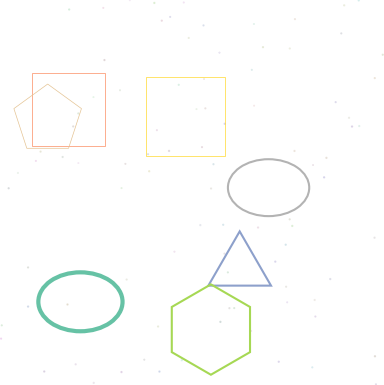[{"shape": "oval", "thickness": 3, "radius": 0.55, "center": [0.209, 0.216]}, {"shape": "square", "thickness": 0.5, "radius": 0.47, "center": [0.178, 0.716]}, {"shape": "triangle", "thickness": 1.5, "radius": 0.47, "center": [0.623, 0.305]}, {"shape": "hexagon", "thickness": 1.5, "radius": 0.59, "center": [0.548, 0.144]}, {"shape": "square", "thickness": 0.5, "radius": 0.51, "center": [0.482, 0.698]}, {"shape": "pentagon", "thickness": 0.5, "radius": 0.46, "center": [0.124, 0.689]}, {"shape": "oval", "thickness": 1.5, "radius": 0.53, "center": [0.698, 0.513]}]